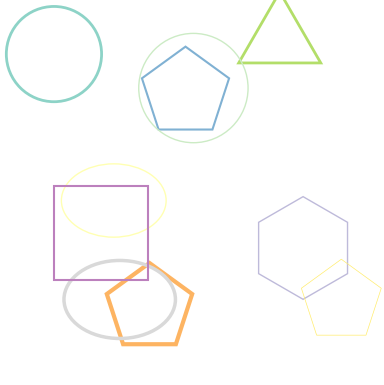[{"shape": "circle", "thickness": 2, "radius": 0.62, "center": [0.14, 0.86]}, {"shape": "oval", "thickness": 1, "radius": 0.68, "center": [0.295, 0.479]}, {"shape": "hexagon", "thickness": 1, "radius": 0.67, "center": [0.787, 0.356]}, {"shape": "pentagon", "thickness": 1.5, "radius": 0.59, "center": [0.482, 0.76]}, {"shape": "pentagon", "thickness": 3, "radius": 0.58, "center": [0.388, 0.2]}, {"shape": "triangle", "thickness": 2, "radius": 0.62, "center": [0.727, 0.898]}, {"shape": "oval", "thickness": 2.5, "radius": 0.72, "center": [0.311, 0.222]}, {"shape": "square", "thickness": 1.5, "radius": 0.61, "center": [0.262, 0.395]}, {"shape": "circle", "thickness": 1, "radius": 0.71, "center": [0.502, 0.771]}, {"shape": "pentagon", "thickness": 0.5, "radius": 0.55, "center": [0.887, 0.218]}]